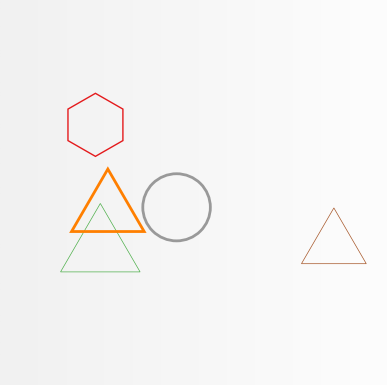[{"shape": "hexagon", "thickness": 1, "radius": 0.41, "center": [0.246, 0.676]}, {"shape": "triangle", "thickness": 0.5, "radius": 0.59, "center": [0.259, 0.353]}, {"shape": "triangle", "thickness": 2, "radius": 0.54, "center": [0.278, 0.453]}, {"shape": "triangle", "thickness": 0.5, "radius": 0.48, "center": [0.862, 0.363]}, {"shape": "circle", "thickness": 2, "radius": 0.44, "center": [0.456, 0.462]}]